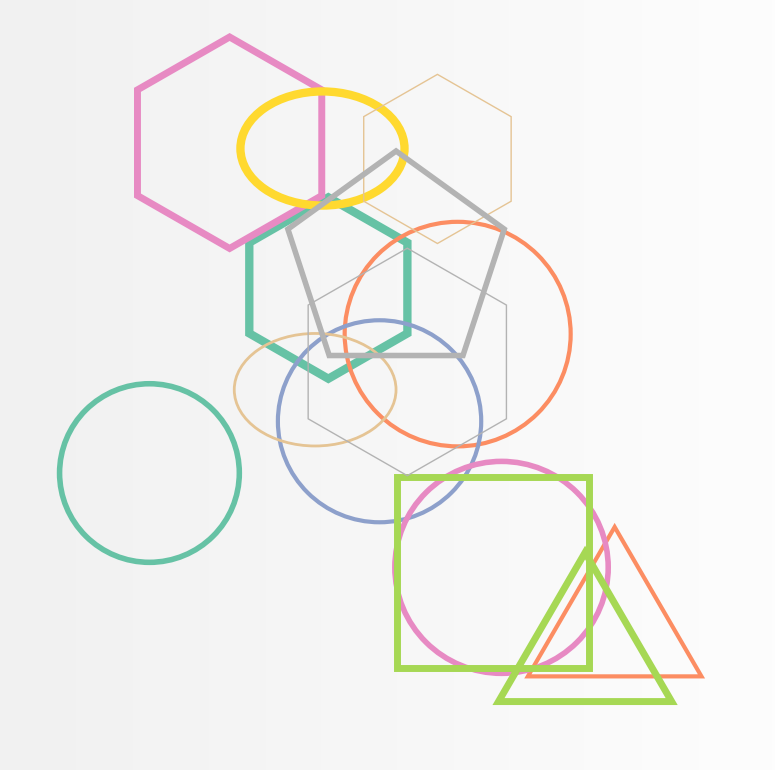[{"shape": "circle", "thickness": 2, "radius": 0.58, "center": [0.193, 0.386]}, {"shape": "hexagon", "thickness": 3, "radius": 0.59, "center": [0.424, 0.626]}, {"shape": "circle", "thickness": 1.5, "radius": 0.73, "center": [0.591, 0.566]}, {"shape": "triangle", "thickness": 1.5, "radius": 0.65, "center": [0.793, 0.186]}, {"shape": "circle", "thickness": 1.5, "radius": 0.66, "center": [0.49, 0.453]}, {"shape": "hexagon", "thickness": 2.5, "radius": 0.69, "center": [0.296, 0.815]}, {"shape": "circle", "thickness": 2, "radius": 0.69, "center": [0.647, 0.263]}, {"shape": "triangle", "thickness": 2.5, "radius": 0.65, "center": [0.755, 0.153]}, {"shape": "square", "thickness": 2.5, "radius": 0.62, "center": [0.636, 0.256]}, {"shape": "oval", "thickness": 3, "radius": 0.53, "center": [0.416, 0.807]}, {"shape": "oval", "thickness": 1, "radius": 0.52, "center": [0.407, 0.494]}, {"shape": "hexagon", "thickness": 0.5, "radius": 0.55, "center": [0.564, 0.794]}, {"shape": "pentagon", "thickness": 2, "radius": 0.73, "center": [0.511, 0.657]}, {"shape": "hexagon", "thickness": 0.5, "radius": 0.74, "center": [0.526, 0.53]}]